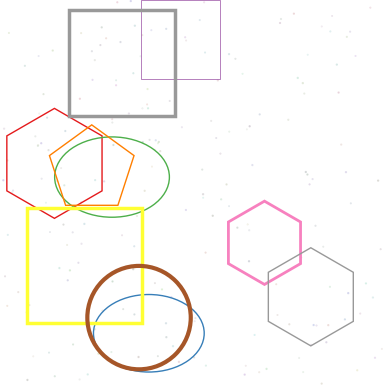[{"shape": "hexagon", "thickness": 1, "radius": 0.71, "center": [0.141, 0.576]}, {"shape": "oval", "thickness": 1, "radius": 0.72, "center": [0.387, 0.134]}, {"shape": "oval", "thickness": 1, "radius": 0.75, "center": [0.291, 0.54]}, {"shape": "square", "thickness": 0.5, "radius": 0.52, "center": [0.468, 0.898]}, {"shape": "pentagon", "thickness": 1, "radius": 0.58, "center": [0.238, 0.56]}, {"shape": "square", "thickness": 2.5, "radius": 0.75, "center": [0.22, 0.31]}, {"shape": "circle", "thickness": 3, "radius": 0.67, "center": [0.361, 0.175]}, {"shape": "hexagon", "thickness": 2, "radius": 0.54, "center": [0.687, 0.369]}, {"shape": "square", "thickness": 2.5, "radius": 0.69, "center": [0.318, 0.836]}, {"shape": "hexagon", "thickness": 1, "radius": 0.64, "center": [0.807, 0.229]}]